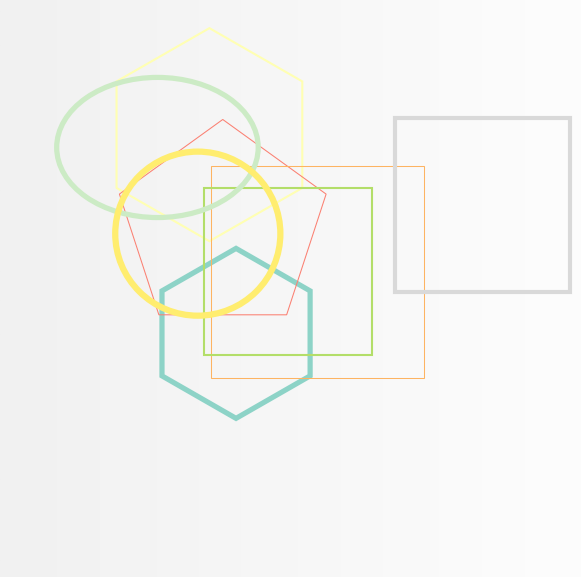[{"shape": "hexagon", "thickness": 2.5, "radius": 0.74, "center": [0.406, 0.422]}, {"shape": "hexagon", "thickness": 1, "radius": 0.92, "center": [0.36, 0.766]}, {"shape": "pentagon", "thickness": 0.5, "radius": 0.93, "center": [0.383, 0.605]}, {"shape": "square", "thickness": 0.5, "radius": 0.92, "center": [0.547, 0.529]}, {"shape": "square", "thickness": 1, "radius": 0.72, "center": [0.496, 0.53]}, {"shape": "square", "thickness": 2, "radius": 0.75, "center": [0.83, 0.644]}, {"shape": "oval", "thickness": 2.5, "radius": 0.87, "center": [0.271, 0.744]}, {"shape": "circle", "thickness": 3, "radius": 0.71, "center": [0.34, 0.595]}]